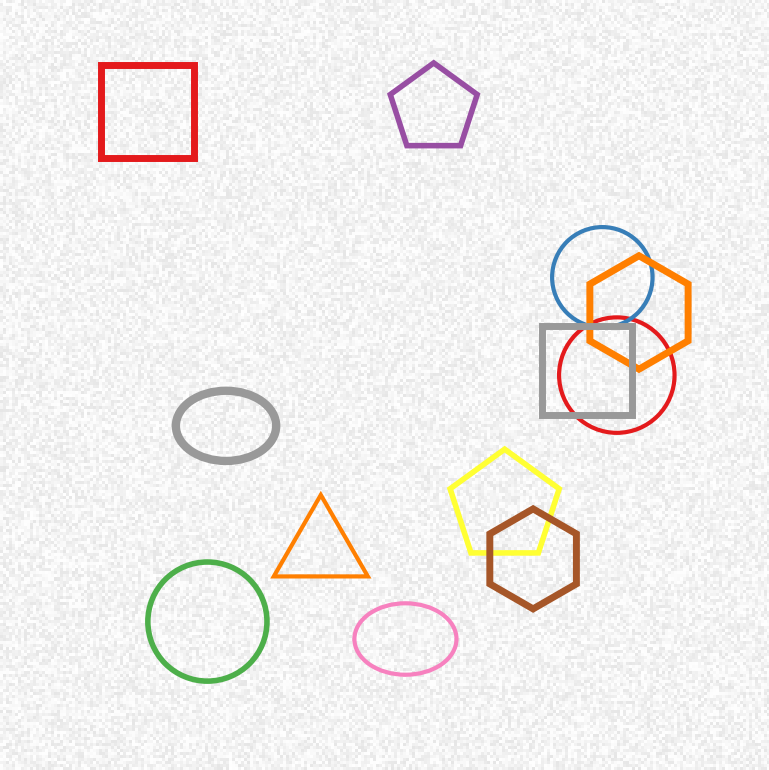[{"shape": "square", "thickness": 2.5, "radius": 0.3, "center": [0.192, 0.855]}, {"shape": "circle", "thickness": 1.5, "radius": 0.37, "center": [0.801, 0.513]}, {"shape": "circle", "thickness": 1.5, "radius": 0.33, "center": [0.782, 0.64]}, {"shape": "circle", "thickness": 2, "radius": 0.39, "center": [0.269, 0.193]}, {"shape": "pentagon", "thickness": 2, "radius": 0.3, "center": [0.563, 0.859]}, {"shape": "triangle", "thickness": 1.5, "radius": 0.35, "center": [0.417, 0.287]}, {"shape": "hexagon", "thickness": 2.5, "radius": 0.37, "center": [0.83, 0.594]}, {"shape": "pentagon", "thickness": 2, "radius": 0.37, "center": [0.655, 0.342]}, {"shape": "hexagon", "thickness": 2.5, "radius": 0.32, "center": [0.692, 0.274]}, {"shape": "oval", "thickness": 1.5, "radius": 0.33, "center": [0.527, 0.17]}, {"shape": "oval", "thickness": 3, "radius": 0.33, "center": [0.294, 0.447]}, {"shape": "square", "thickness": 2.5, "radius": 0.29, "center": [0.762, 0.519]}]